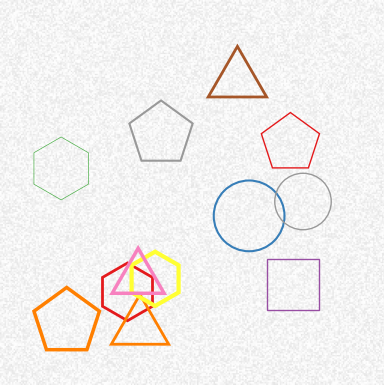[{"shape": "hexagon", "thickness": 2, "radius": 0.37, "center": [0.331, 0.242]}, {"shape": "pentagon", "thickness": 1, "radius": 0.4, "center": [0.754, 0.628]}, {"shape": "circle", "thickness": 1.5, "radius": 0.46, "center": [0.647, 0.439]}, {"shape": "hexagon", "thickness": 0.5, "radius": 0.41, "center": [0.159, 0.562]}, {"shape": "square", "thickness": 1, "radius": 0.34, "center": [0.761, 0.261]}, {"shape": "pentagon", "thickness": 2.5, "radius": 0.45, "center": [0.173, 0.164]}, {"shape": "triangle", "thickness": 2, "radius": 0.43, "center": [0.364, 0.149]}, {"shape": "hexagon", "thickness": 3, "radius": 0.35, "center": [0.403, 0.276]}, {"shape": "triangle", "thickness": 2, "radius": 0.44, "center": [0.617, 0.792]}, {"shape": "triangle", "thickness": 2.5, "radius": 0.39, "center": [0.359, 0.277]}, {"shape": "circle", "thickness": 1, "radius": 0.37, "center": [0.787, 0.477]}, {"shape": "pentagon", "thickness": 1.5, "radius": 0.43, "center": [0.418, 0.653]}]